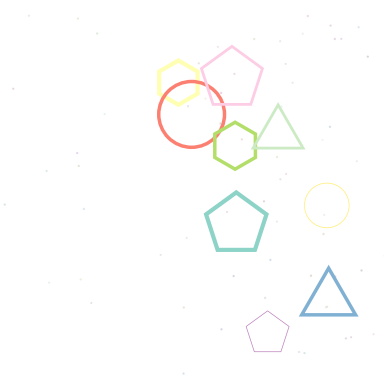[{"shape": "pentagon", "thickness": 3, "radius": 0.41, "center": [0.614, 0.418]}, {"shape": "hexagon", "thickness": 3, "radius": 0.29, "center": [0.463, 0.785]}, {"shape": "circle", "thickness": 2.5, "radius": 0.43, "center": [0.498, 0.703]}, {"shape": "triangle", "thickness": 2.5, "radius": 0.4, "center": [0.854, 0.223]}, {"shape": "hexagon", "thickness": 2.5, "radius": 0.3, "center": [0.611, 0.621]}, {"shape": "pentagon", "thickness": 2, "radius": 0.42, "center": [0.602, 0.796]}, {"shape": "pentagon", "thickness": 0.5, "radius": 0.29, "center": [0.695, 0.134]}, {"shape": "triangle", "thickness": 2, "radius": 0.37, "center": [0.722, 0.653]}, {"shape": "circle", "thickness": 0.5, "radius": 0.29, "center": [0.849, 0.466]}]